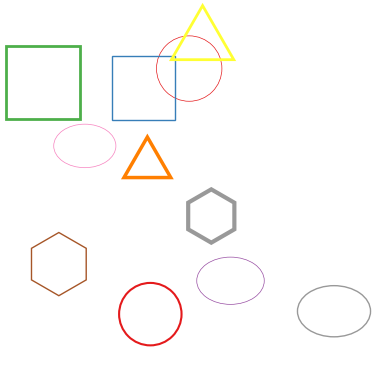[{"shape": "circle", "thickness": 0.5, "radius": 0.42, "center": [0.491, 0.822]}, {"shape": "circle", "thickness": 1.5, "radius": 0.41, "center": [0.39, 0.184]}, {"shape": "square", "thickness": 1, "radius": 0.41, "center": [0.372, 0.771]}, {"shape": "square", "thickness": 2, "radius": 0.48, "center": [0.112, 0.786]}, {"shape": "oval", "thickness": 0.5, "radius": 0.44, "center": [0.599, 0.271]}, {"shape": "triangle", "thickness": 2.5, "radius": 0.35, "center": [0.383, 0.574]}, {"shape": "triangle", "thickness": 2, "radius": 0.47, "center": [0.526, 0.892]}, {"shape": "hexagon", "thickness": 1, "radius": 0.41, "center": [0.153, 0.314]}, {"shape": "oval", "thickness": 0.5, "radius": 0.4, "center": [0.22, 0.621]}, {"shape": "hexagon", "thickness": 3, "radius": 0.35, "center": [0.549, 0.439]}, {"shape": "oval", "thickness": 1, "radius": 0.47, "center": [0.868, 0.192]}]